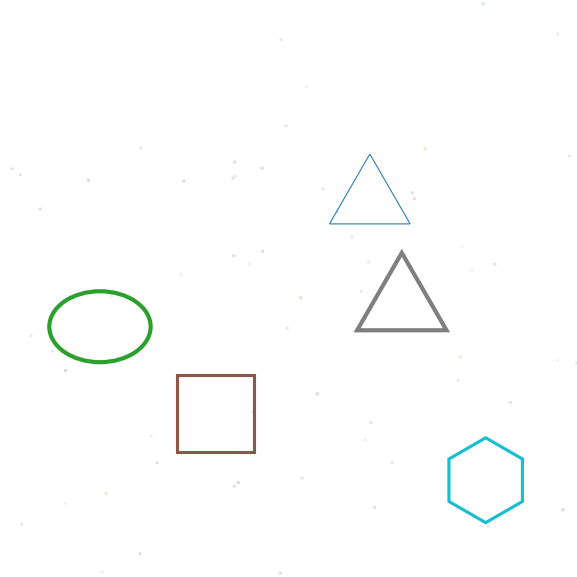[{"shape": "triangle", "thickness": 0.5, "radius": 0.4, "center": [0.64, 0.652]}, {"shape": "oval", "thickness": 2, "radius": 0.44, "center": [0.173, 0.433]}, {"shape": "square", "thickness": 1.5, "radius": 0.33, "center": [0.374, 0.283]}, {"shape": "triangle", "thickness": 2, "radius": 0.45, "center": [0.696, 0.472]}, {"shape": "hexagon", "thickness": 1.5, "radius": 0.37, "center": [0.841, 0.168]}]